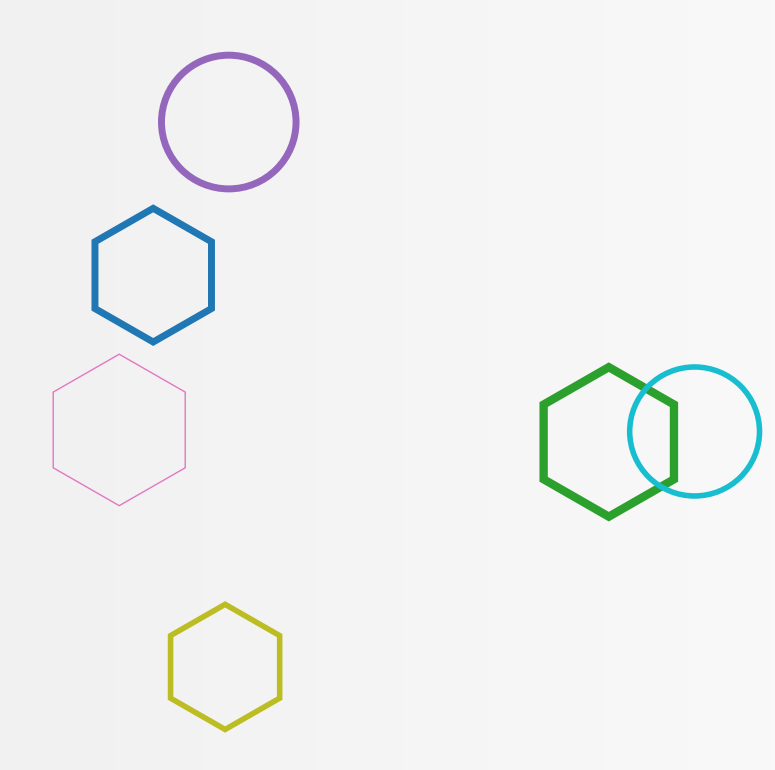[{"shape": "hexagon", "thickness": 2.5, "radius": 0.43, "center": [0.198, 0.643]}, {"shape": "hexagon", "thickness": 3, "radius": 0.49, "center": [0.786, 0.426]}, {"shape": "circle", "thickness": 2.5, "radius": 0.43, "center": [0.295, 0.842]}, {"shape": "hexagon", "thickness": 0.5, "radius": 0.49, "center": [0.154, 0.442]}, {"shape": "hexagon", "thickness": 2, "radius": 0.41, "center": [0.29, 0.134]}, {"shape": "circle", "thickness": 2, "radius": 0.42, "center": [0.896, 0.44]}]